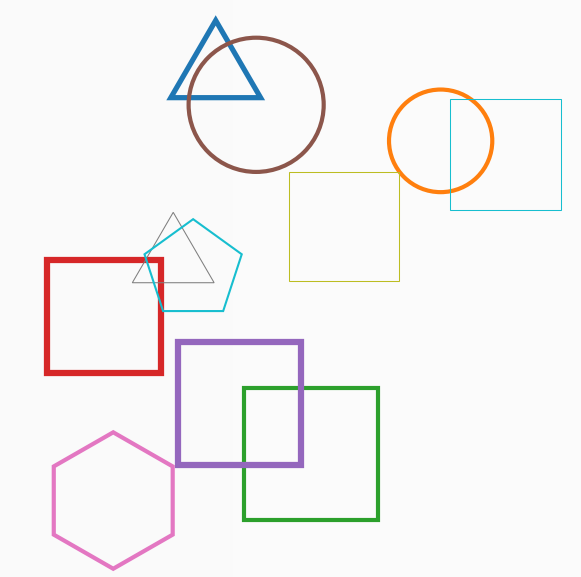[{"shape": "triangle", "thickness": 2.5, "radius": 0.45, "center": [0.371, 0.875]}, {"shape": "circle", "thickness": 2, "radius": 0.44, "center": [0.758, 0.755]}, {"shape": "square", "thickness": 2, "radius": 0.57, "center": [0.535, 0.213]}, {"shape": "square", "thickness": 3, "radius": 0.49, "center": [0.179, 0.451]}, {"shape": "square", "thickness": 3, "radius": 0.53, "center": [0.412, 0.3]}, {"shape": "circle", "thickness": 2, "radius": 0.58, "center": [0.441, 0.818]}, {"shape": "hexagon", "thickness": 2, "radius": 0.59, "center": [0.195, 0.132]}, {"shape": "triangle", "thickness": 0.5, "radius": 0.41, "center": [0.298, 0.55]}, {"shape": "square", "thickness": 0.5, "radius": 0.47, "center": [0.592, 0.606]}, {"shape": "pentagon", "thickness": 1, "radius": 0.44, "center": [0.332, 0.532]}, {"shape": "square", "thickness": 0.5, "radius": 0.48, "center": [0.87, 0.732]}]